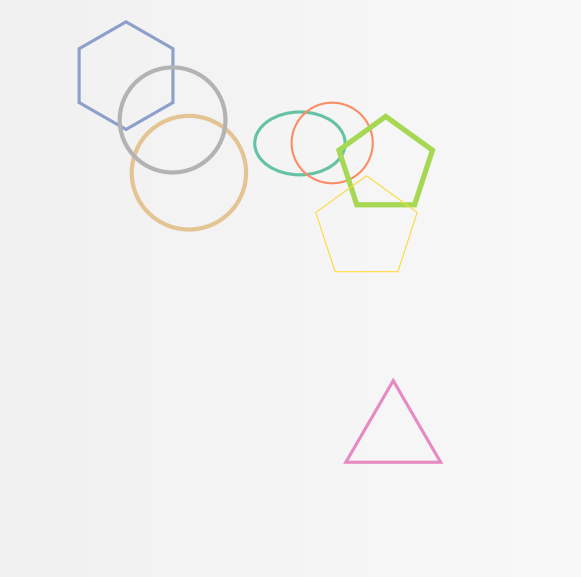[{"shape": "oval", "thickness": 1.5, "radius": 0.39, "center": [0.516, 0.751]}, {"shape": "circle", "thickness": 1, "radius": 0.35, "center": [0.571, 0.752]}, {"shape": "hexagon", "thickness": 1.5, "radius": 0.47, "center": [0.217, 0.868]}, {"shape": "triangle", "thickness": 1.5, "radius": 0.47, "center": [0.677, 0.246]}, {"shape": "pentagon", "thickness": 2.5, "radius": 0.42, "center": [0.664, 0.713]}, {"shape": "pentagon", "thickness": 0.5, "radius": 0.46, "center": [0.63, 0.603]}, {"shape": "circle", "thickness": 2, "radius": 0.49, "center": [0.325, 0.7]}, {"shape": "circle", "thickness": 2, "radius": 0.45, "center": [0.297, 0.791]}]